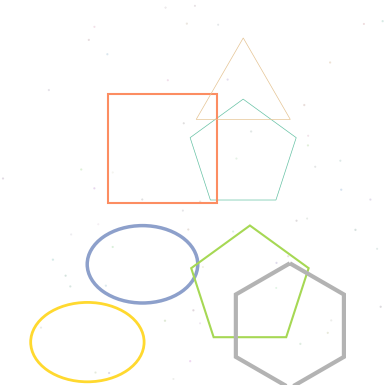[{"shape": "pentagon", "thickness": 0.5, "radius": 0.72, "center": [0.632, 0.598]}, {"shape": "square", "thickness": 1.5, "radius": 0.71, "center": [0.421, 0.615]}, {"shape": "oval", "thickness": 2.5, "radius": 0.72, "center": [0.37, 0.313]}, {"shape": "pentagon", "thickness": 1.5, "radius": 0.8, "center": [0.649, 0.254]}, {"shape": "oval", "thickness": 2, "radius": 0.74, "center": [0.227, 0.111]}, {"shape": "triangle", "thickness": 0.5, "radius": 0.71, "center": [0.632, 0.76]}, {"shape": "hexagon", "thickness": 3, "radius": 0.81, "center": [0.753, 0.154]}]